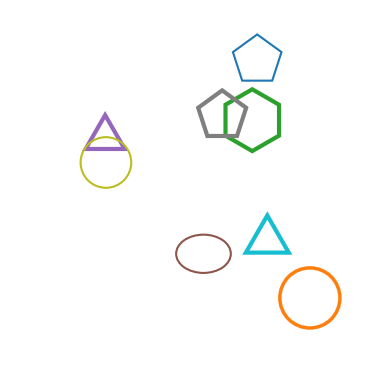[{"shape": "pentagon", "thickness": 1.5, "radius": 0.33, "center": [0.668, 0.844]}, {"shape": "circle", "thickness": 2.5, "radius": 0.39, "center": [0.805, 0.226]}, {"shape": "hexagon", "thickness": 3, "radius": 0.4, "center": [0.655, 0.688]}, {"shape": "triangle", "thickness": 3, "radius": 0.29, "center": [0.273, 0.642]}, {"shape": "oval", "thickness": 1.5, "radius": 0.35, "center": [0.529, 0.341]}, {"shape": "pentagon", "thickness": 3, "radius": 0.33, "center": [0.577, 0.7]}, {"shape": "circle", "thickness": 1.5, "radius": 0.33, "center": [0.275, 0.578]}, {"shape": "triangle", "thickness": 3, "radius": 0.32, "center": [0.694, 0.376]}]